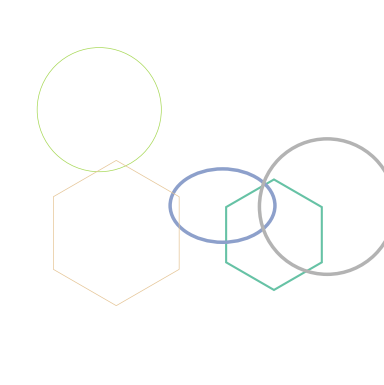[{"shape": "hexagon", "thickness": 1.5, "radius": 0.72, "center": [0.712, 0.39]}, {"shape": "oval", "thickness": 2.5, "radius": 0.68, "center": [0.578, 0.466]}, {"shape": "circle", "thickness": 0.5, "radius": 0.81, "center": [0.258, 0.715]}, {"shape": "hexagon", "thickness": 0.5, "radius": 0.94, "center": [0.302, 0.395]}, {"shape": "circle", "thickness": 2.5, "radius": 0.88, "center": [0.85, 0.463]}]